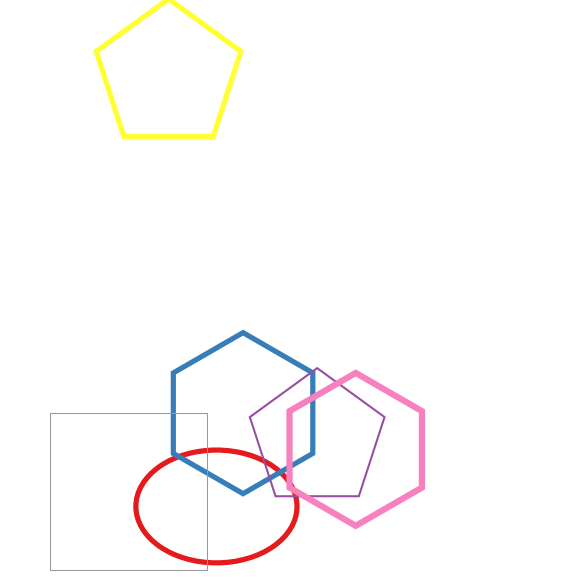[{"shape": "oval", "thickness": 2.5, "radius": 0.7, "center": [0.375, 0.122]}, {"shape": "hexagon", "thickness": 2.5, "radius": 0.7, "center": [0.421, 0.284]}, {"shape": "pentagon", "thickness": 1, "radius": 0.61, "center": [0.549, 0.239]}, {"shape": "pentagon", "thickness": 2.5, "radius": 0.66, "center": [0.292, 0.869]}, {"shape": "hexagon", "thickness": 3, "radius": 0.66, "center": [0.616, 0.221]}, {"shape": "square", "thickness": 0.5, "radius": 0.68, "center": [0.223, 0.148]}]